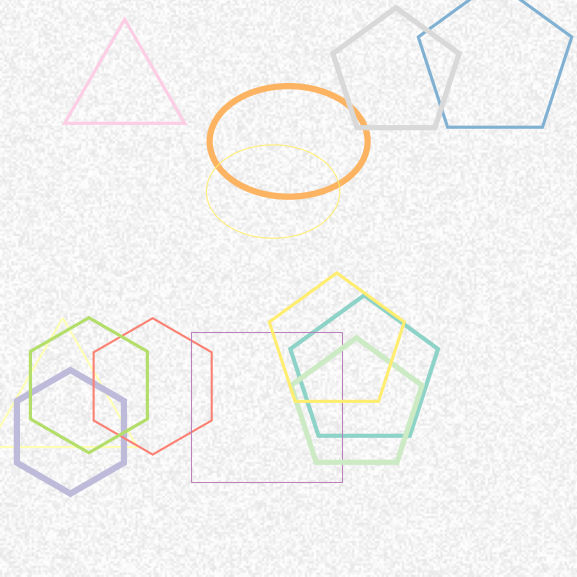[{"shape": "pentagon", "thickness": 2, "radius": 0.67, "center": [0.631, 0.353]}, {"shape": "triangle", "thickness": 1, "radius": 0.74, "center": [0.109, 0.3]}, {"shape": "hexagon", "thickness": 3, "radius": 0.54, "center": [0.122, 0.251]}, {"shape": "hexagon", "thickness": 1, "radius": 0.59, "center": [0.264, 0.33]}, {"shape": "pentagon", "thickness": 1.5, "radius": 0.7, "center": [0.857, 0.892]}, {"shape": "oval", "thickness": 3, "radius": 0.68, "center": [0.5, 0.754]}, {"shape": "hexagon", "thickness": 1.5, "radius": 0.58, "center": [0.154, 0.332]}, {"shape": "triangle", "thickness": 1.5, "radius": 0.6, "center": [0.216, 0.846]}, {"shape": "pentagon", "thickness": 2.5, "radius": 0.57, "center": [0.686, 0.871]}, {"shape": "square", "thickness": 0.5, "radius": 0.65, "center": [0.462, 0.294]}, {"shape": "pentagon", "thickness": 2.5, "radius": 0.6, "center": [0.617, 0.295]}, {"shape": "pentagon", "thickness": 1.5, "radius": 0.61, "center": [0.583, 0.404]}, {"shape": "oval", "thickness": 0.5, "radius": 0.58, "center": [0.473, 0.667]}]